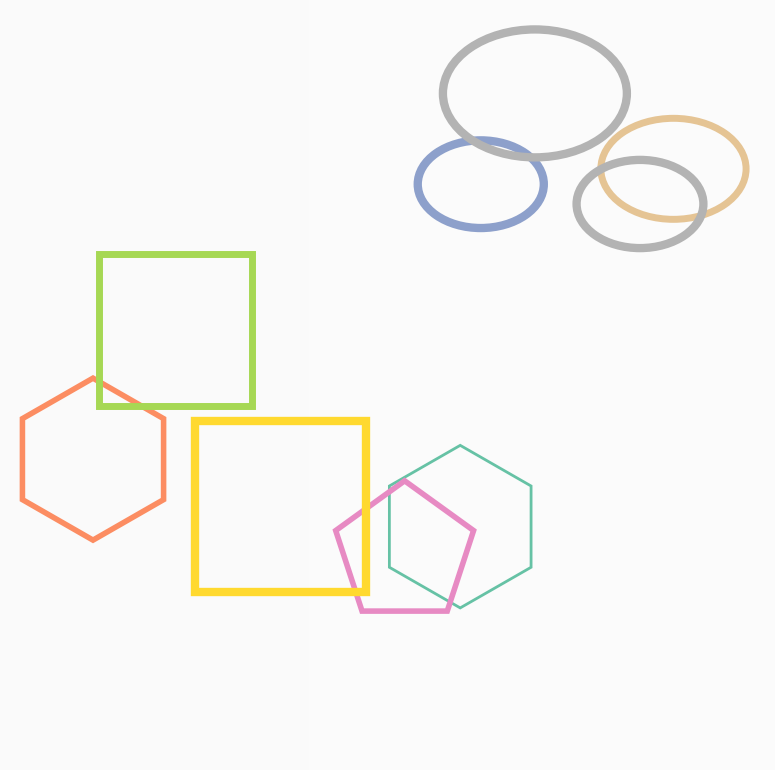[{"shape": "hexagon", "thickness": 1, "radius": 0.53, "center": [0.594, 0.316]}, {"shape": "hexagon", "thickness": 2, "radius": 0.53, "center": [0.12, 0.404]}, {"shape": "oval", "thickness": 3, "radius": 0.41, "center": [0.62, 0.761]}, {"shape": "pentagon", "thickness": 2, "radius": 0.47, "center": [0.522, 0.282]}, {"shape": "square", "thickness": 2.5, "radius": 0.49, "center": [0.227, 0.572]}, {"shape": "square", "thickness": 3, "radius": 0.55, "center": [0.362, 0.342]}, {"shape": "oval", "thickness": 2.5, "radius": 0.47, "center": [0.869, 0.781]}, {"shape": "oval", "thickness": 3, "radius": 0.59, "center": [0.69, 0.879]}, {"shape": "oval", "thickness": 3, "radius": 0.41, "center": [0.826, 0.735]}]